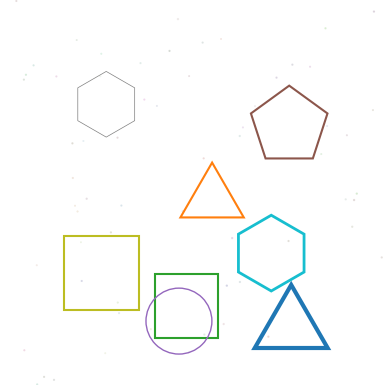[{"shape": "triangle", "thickness": 3, "radius": 0.55, "center": [0.756, 0.151]}, {"shape": "triangle", "thickness": 1.5, "radius": 0.47, "center": [0.551, 0.483]}, {"shape": "square", "thickness": 1.5, "radius": 0.41, "center": [0.485, 0.205]}, {"shape": "circle", "thickness": 1, "radius": 0.43, "center": [0.465, 0.166]}, {"shape": "pentagon", "thickness": 1.5, "radius": 0.52, "center": [0.751, 0.673]}, {"shape": "hexagon", "thickness": 0.5, "radius": 0.43, "center": [0.276, 0.729]}, {"shape": "square", "thickness": 1.5, "radius": 0.48, "center": [0.264, 0.292]}, {"shape": "hexagon", "thickness": 2, "radius": 0.49, "center": [0.705, 0.343]}]